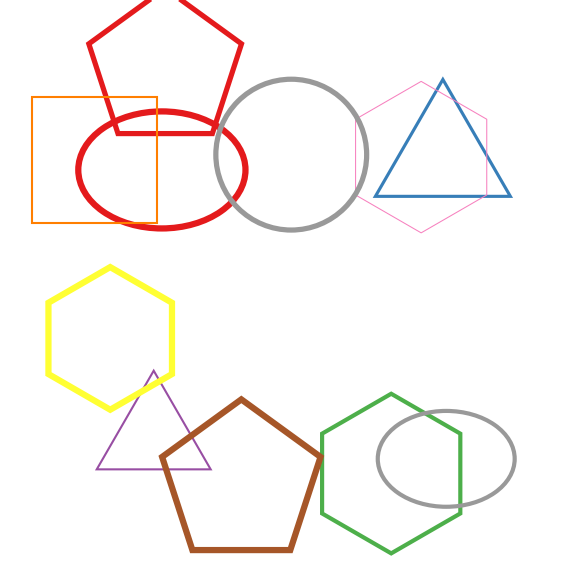[{"shape": "pentagon", "thickness": 2.5, "radius": 0.69, "center": [0.286, 0.88]}, {"shape": "oval", "thickness": 3, "radius": 0.72, "center": [0.28, 0.705]}, {"shape": "triangle", "thickness": 1.5, "radius": 0.67, "center": [0.767, 0.727]}, {"shape": "hexagon", "thickness": 2, "radius": 0.69, "center": [0.677, 0.179]}, {"shape": "triangle", "thickness": 1, "radius": 0.57, "center": [0.266, 0.243]}, {"shape": "square", "thickness": 1, "radius": 0.54, "center": [0.164, 0.722]}, {"shape": "hexagon", "thickness": 3, "radius": 0.62, "center": [0.191, 0.413]}, {"shape": "pentagon", "thickness": 3, "radius": 0.72, "center": [0.418, 0.163]}, {"shape": "hexagon", "thickness": 0.5, "radius": 0.66, "center": [0.729, 0.727]}, {"shape": "oval", "thickness": 2, "radius": 0.59, "center": [0.773, 0.205]}, {"shape": "circle", "thickness": 2.5, "radius": 0.65, "center": [0.504, 0.731]}]